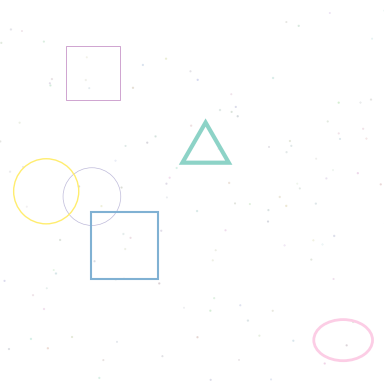[{"shape": "triangle", "thickness": 3, "radius": 0.35, "center": [0.534, 0.612]}, {"shape": "circle", "thickness": 0.5, "radius": 0.37, "center": [0.239, 0.489]}, {"shape": "square", "thickness": 1.5, "radius": 0.43, "center": [0.323, 0.363]}, {"shape": "oval", "thickness": 2, "radius": 0.38, "center": [0.891, 0.117]}, {"shape": "square", "thickness": 0.5, "radius": 0.35, "center": [0.242, 0.81]}, {"shape": "circle", "thickness": 1, "radius": 0.42, "center": [0.12, 0.503]}]